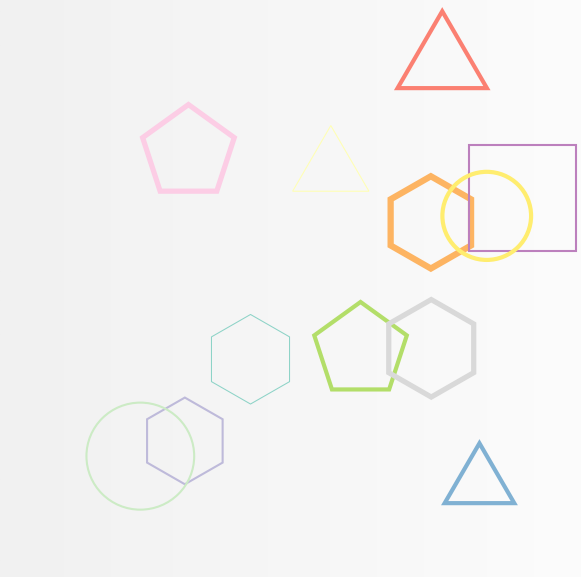[{"shape": "hexagon", "thickness": 0.5, "radius": 0.39, "center": [0.431, 0.377]}, {"shape": "triangle", "thickness": 0.5, "radius": 0.38, "center": [0.569, 0.706]}, {"shape": "hexagon", "thickness": 1, "radius": 0.38, "center": [0.318, 0.236]}, {"shape": "triangle", "thickness": 2, "radius": 0.44, "center": [0.761, 0.891]}, {"shape": "triangle", "thickness": 2, "radius": 0.35, "center": [0.825, 0.162]}, {"shape": "hexagon", "thickness": 3, "radius": 0.4, "center": [0.741, 0.614]}, {"shape": "pentagon", "thickness": 2, "radius": 0.42, "center": [0.62, 0.392]}, {"shape": "pentagon", "thickness": 2.5, "radius": 0.41, "center": [0.324, 0.735]}, {"shape": "hexagon", "thickness": 2.5, "radius": 0.42, "center": [0.742, 0.396]}, {"shape": "square", "thickness": 1, "radius": 0.46, "center": [0.898, 0.657]}, {"shape": "circle", "thickness": 1, "radius": 0.46, "center": [0.241, 0.209]}, {"shape": "circle", "thickness": 2, "radius": 0.38, "center": [0.837, 0.625]}]